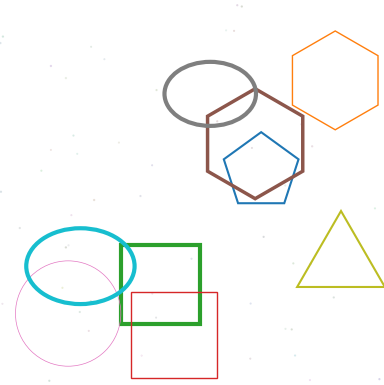[{"shape": "pentagon", "thickness": 1.5, "radius": 0.51, "center": [0.678, 0.555]}, {"shape": "hexagon", "thickness": 1, "radius": 0.64, "center": [0.871, 0.791]}, {"shape": "square", "thickness": 3, "radius": 0.51, "center": [0.418, 0.262]}, {"shape": "square", "thickness": 1, "radius": 0.55, "center": [0.452, 0.13]}, {"shape": "hexagon", "thickness": 2.5, "radius": 0.71, "center": [0.663, 0.627]}, {"shape": "circle", "thickness": 0.5, "radius": 0.68, "center": [0.177, 0.186]}, {"shape": "oval", "thickness": 3, "radius": 0.59, "center": [0.546, 0.756]}, {"shape": "triangle", "thickness": 1.5, "radius": 0.66, "center": [0.886, 0.32]}, {"shape": "oval", "thickness": 3, "radius": 0.7, "center": [0.209, 0.309]}]